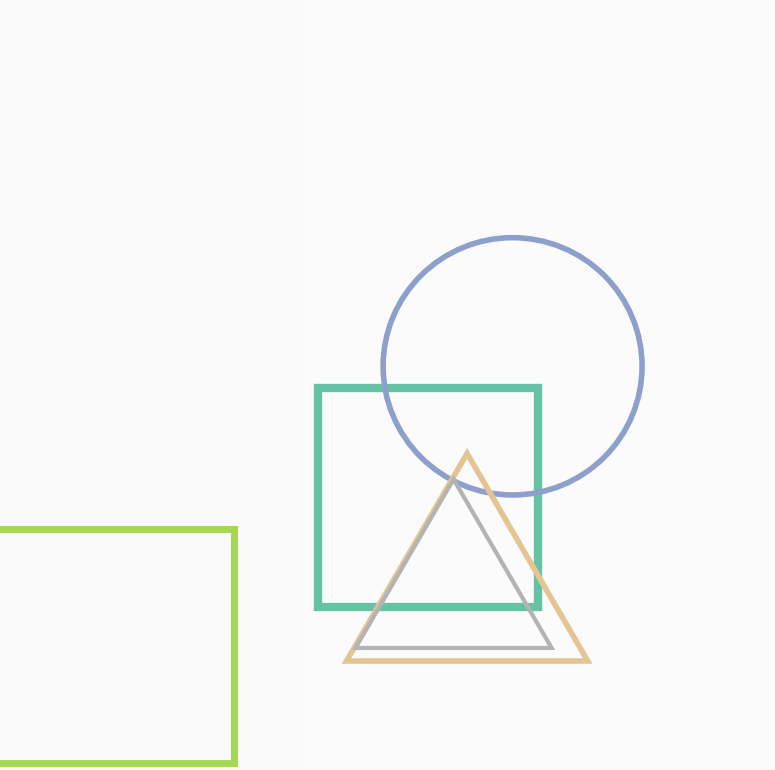[{"shape": "square", "thickness": 3, "radius": 0.71, "center": [0.552, 0.354]}, {"shape": "circle", "thickness": 2, "radius": 0.84, "center": [0.661, 0.524]}, {"shape": "square", "thickness": 2.5, "radius": 0.76, "center": [0.149, 0.161]}, {"shape": "triangle", "thickness": 2, "radius": 0.9, "center": [0.603, 0.231]}, {"shape": "triangle", "thickness": 1.5, "radius": 0.73, "center": [0.585, 0.232]}]